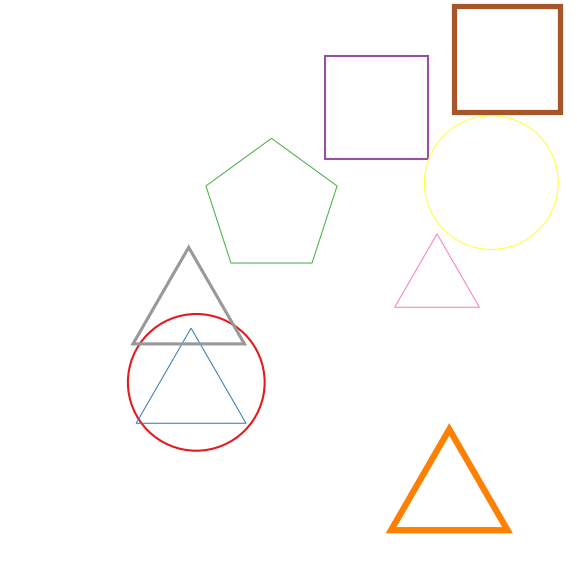[{"shape": "circle", "thickness": 1, "radius": 0.59, "center": [0.34, 0.337]}, {"shape": "triangle", "thickness": 0.5, "radius": 0.55, "center": [0.331, 0.321]}, {"shape": "pentagon", "thickness": 0.5, "radius": 0.6, "center": [0.47, 0.64]}, {"shape": "square", "thickness": 1, "radius": 0.44, "center": [0.652, 0.813]}, {"shape": "triangle", "thickness": 3, "radius": 0.58, "center": [0.778, 0.139]}, {"shape": "circle", "thickness": 0.5, "radius": 0.58, "center": [0.851, 0.683]}, {"shape": "square", "thickness": 2.5, "radius": 0.46, "center": [0.878, 0.897]}, {"shape": "triangle", "thickness": 0.5, "radius": 0.42, "center": [0.757, 0.509]}, {"shape": "triangle", "thickness": 1.5, "radius": 0.56, "center": [0.327, 0.459]}]